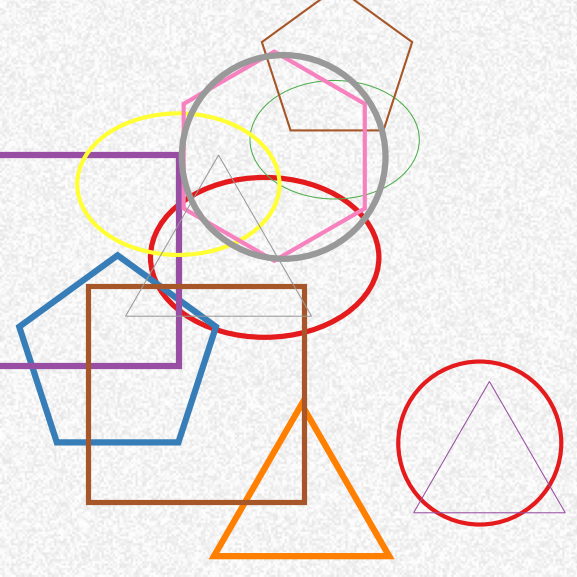[{"shape": "circle", "thickness": 2, "radius": 0.71, "center": [0.831, 0.232]}, {"shape": "oval", "thickness": 2.5, "radius": 0.99, "center": [0.458, 0.553]}, {"shape": "pentagon", "thickness": 3, "radius": 0.9, "center": [0.204, 0.378]}, {"shape": "oval", "thickness": 0.5, "radius": 0.73, "center": [0.579, 0.757]}, {"shape": "triangle", "thickness": 0.5, "radius": 0.76, "center": [0.847, 0.187]}, {"shape": "square", "thickness": 3, "radius": 0.91, "center": [0.127, 0.548]}, {"shape": "triangle", "thickness": 3, "radius": 0.88, "center": [0.522, 0.124]}, {"shape": "oval", "thickness": 2, "radius": 0.88, "center": [0.309, 0.68]}, {"shape": "pentagon", "thickness": 1, "radius": 0.68, "center": [0.584, 0.884]}, {"shape": "square", "thickness": 2.5, "radius": 0.93, "center": [0.339, 0.316]}, {"shape": "hexagon", "thickness": 2, "radius": 0.91, "center": [0.475, 0.729]}, {"shape": "triangle", "thickness": 0.5, "radius": 0.93, "center": [0.378, 0.545]}, {"shape": "circle", "thickness": 3, "radius": 0.88, "center": [0.491, 0.727]}]